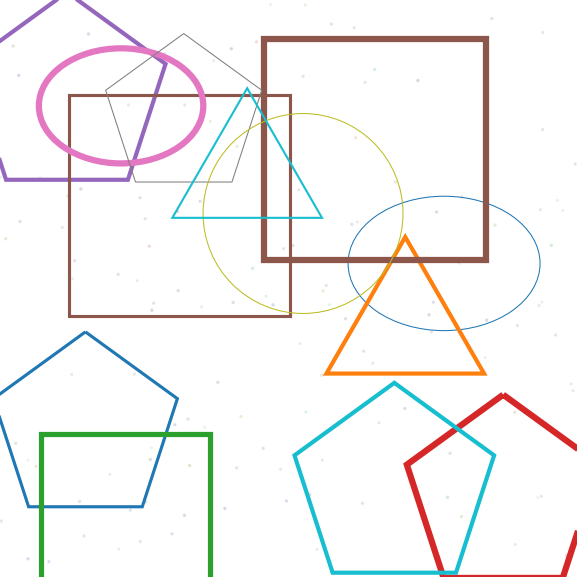[{"shape": "oval", "thickness": 0.5, "radius": 0.83, "center": [0.769, 0.543]}, {"shape": "pentagon", "thickness": 1.5, "radius": 0.84, "center": [0.148, 0.257]}, {"shape": "triangle", "thickness": 2, "radius": 0.79, "center": [0.702, 0.431]}, {"shape": "square", "thickness": 2.5, "radius": 0.73, "center": [0.217, 0.101]}, {"shape": "pentagon", "thickness": 3, "radius": 0.88, "center": [0.871, 0.14]}, {"shape": "pentagon", "thickness": 2, "radius": 0.9, "center": [0.116, 0.833]}, {"shape": "square", "thickness": 3, "radius": 0.96, "center": [0.649, 0.74]}, {"shape": "square", "thickness": 1.5, "radius": 0.95, "center": [0.311, 0.643]}, {"shape": "oval", "thickness": 3, "radius": 0.71, "center": [0.21, 0.816]}, {"shape": "pentagon", "thickness": 0.5, "radius": 0.71, "center": [0.318, 0.799]}, {"shape": "circle", "thickness": 0.5, "radius": 0.87, "center": [0.525, 0.629]}, {"shape": "pentagon", "thickness": 2, "radius": 0.91, "center": [0.683, 0.154]}, {"shape": "triangle", "thickness": 1, "radius": 0.75, "center": [0.428, 0.697]}]